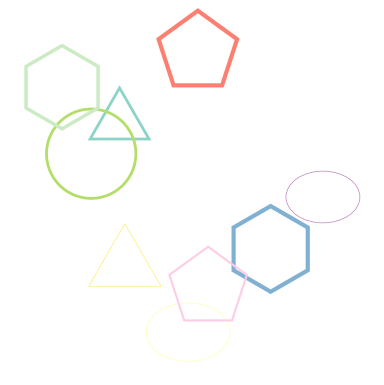[{"shape": "triangle", "thickness": 2, "radius": 0.44, "center": [0.311, 0.683]}, {"shape": "oval", "thickness": 0.5, "radius": 0.54, "center": [0.489, 0.137]}, {"shape": "pentagon", "thickness": 3, "radius": 0.54, "center": [0.514, 0.865]}, {"shape": "hexagon", "thickness": 3, "radius": 0.56, "center": [0.703, 0.354]}, {"shape": "circle", "thickness": 2, "radius": 0.58, "center": [0.237, 0.601]}, {"shape": "pentagon", "thickness": 1.5, "radius": 0.53, "center": [0.541, 0.253]}, {"shape": "oval", "thickness": 0.5, "radius": 0.48, "center": [0.839, 0.488]}, {"shape": "hexagon", "thickness": 2.5, "radius": 0.54, "center": [0.161, 0.774]}, {"shape": "triangle", "thickness": 0.5, "radius": 0.54, "center": [0.324, 0.311]}]